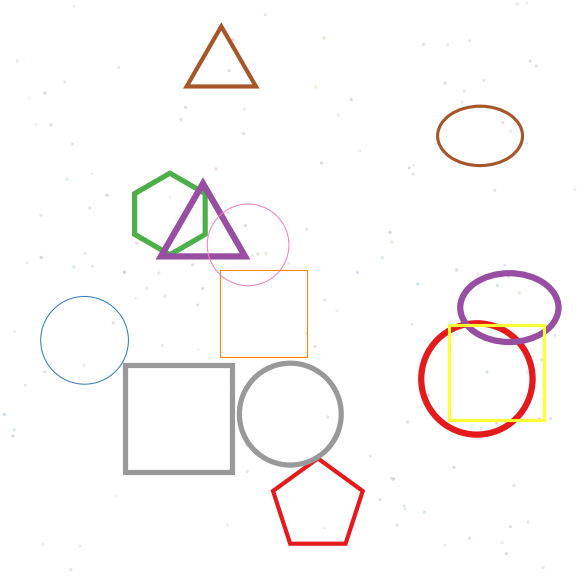[{"shape": "circle", "thickness": 3, "radius": 0.48, "center": [0.826, 0.343]}, {"shape": "pentagon", "thickness": 2, "radius": 0.41, "center": [0.55, 0.124]}, {"shape": "circle", "thickness": 0.5, "radius": 0.38, "center": [0.146, 0.41]}, {"shape": "hexagon", "thickness": 2.5, "radius": 0.35, "center": [0.294, 0.629]}, {"shape": "oval", "thickness": 3, "radius": 0.43, "center": [0.882, 0.466]}, {"shape": "triangle", "thickness": 3, "radius": 0.42, "center": [0.351, 0.597]}, {"shape": "square", "thickness": 0.5, "radius": 0.38, "center": [0.457, 0.456]}, {"shape": "square", "thickness": 1.5, "radius": 0.41, "center": [0.86, 0.354]}, {"shape": "triangle", "thickness": 2, "radius": 0.35, "center": [0.383, 0.884]}, {"shape": "oval", "thickness": 1.5, "radius": 0.37, "center": [0.831, 0.764]}, {"shape": "circle", "thickness": 0.5, "radius": 0.35, "center": [0.43, 0.575]}, {"shape": "circle", "thickness": 2.5, "radius": 0.44, "center": [0.503, 0.282]}, {"shape": "square", "thickness": 2.5, "radius": 0.46, "center": [0.309, 0.274]}]